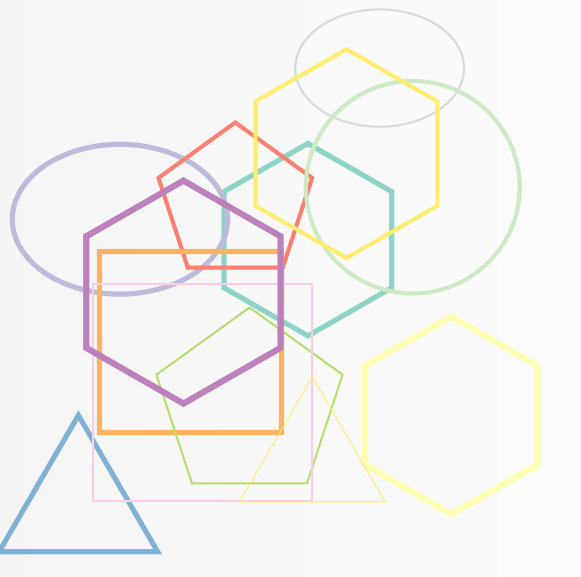[{"shape": "hexagon", "thickness": 2.5, "radius": 0.83, "center": [0.53, 0.584]}, {"shape": "hexagon", "thickness": 3, "radius": 0.86, "center": [0.776, 0.28]}, {"shape": "oval", "thickness": 2.5, "radius": 0.93, "center": [0.206, 0.62]}, {"shape": "pentagon", "thickness": 2, "radius": 0.69, "center": [0.405, 0.648]}, {"shape": "triangle", "thickness": 2.5, "radius": 0.79, "center": [0.135, 0.123]}, {"shape": "square", "thickness": 2.5, "radius": 0.78, "center": [0.327, 0.408]}, {"shape": "pentagon", "thickness": 1, "radius": 0.84, "center": [0.429, 0.298]}, {"shape": "square", "thickness": 1, "radius": 0.94, "center": [0.348, 0.32]}, {"shape": "oval", "thickness": 1, "radius": 0.73, "center": [0.653, 0.881]}, {"shape": "hexagon", "thickness": 3, "radius": 0.97, "center": [0.316, 0.493]}, {"shape": "circle", "thickness": 2, "radius": 0.92, "center": [0.71, 0.675]}, {"shape": "hexagon", "thickness": 2, "radius": 0.9, "center": [0.596, 0.733]}, {"shape": "triangle", "thickness": 0.5, "radius": 0.72, "center": [0.537, 0.202]}]